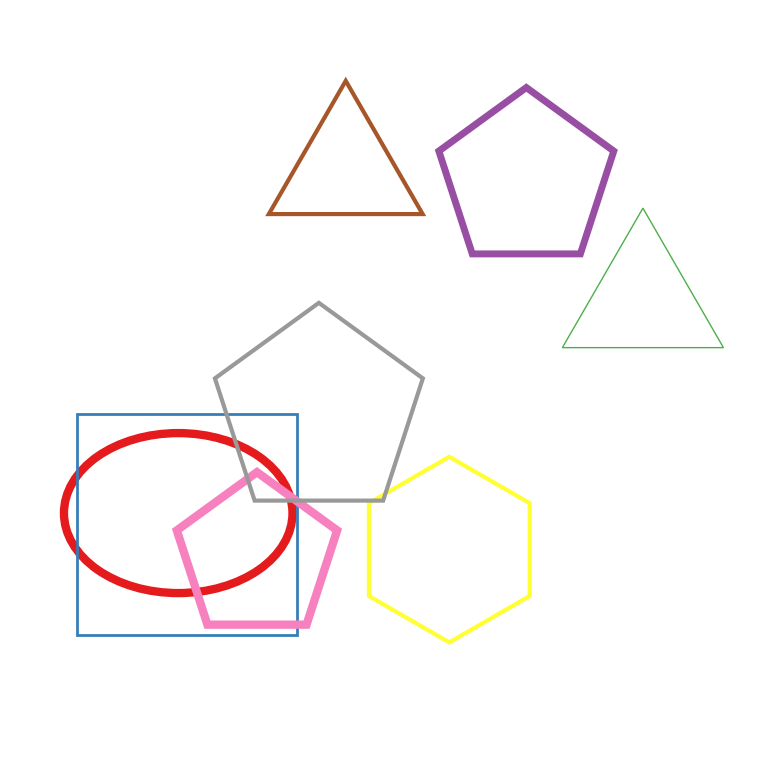[{"shape": "oval", "thickness": 3, "radius": 0.74, "center": [0.231, 0.334]}, {"shape": "square", "thickness": 1, "radius": 0.71, "center": [0.243, 0.319]}, {"shape": "triangle", "thickness": 0.5, "radius": 0.6, "center": [0.835, 0.609]}, {"shape": "pentagon", "thickness": 2.5, "radius": 0.6, "center": [0.684, 0.767]}, {"shape": "hexagon", "thickness": 1.5, "radius": 0.6, "center": [0.583, 0.286]}, {"shape": "triangle", "thickness": 1.5, "radius": 0.58, "center": [0.449, 0.78]}, {"shape": "pentagon", "thickness": 3, "radius": 0.55, "center": [0.334, 0.277]}, {"shape": "pentagon", "thickness": 1.5, "radius": 0.71, "center": [0.414, 0.465]}]